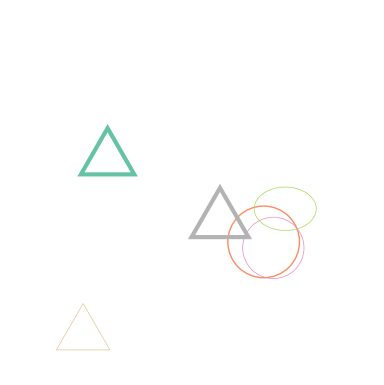[{"shape": "triangle", "thickness": 3, "radius": 0.4, "center": [0.279, 0.587]}, {"shape": "circle", "thickness": 1, "radius": 0.47, "center": [0.685, 0.372]}, {"shape": "circle", "thickness": 0.5, "radius": 0.4, "center": [0.71, 0.356]}, {"shape": "oval", "thickness": 0.5, "radius": 0.4, "center": [0.741, 0.458]}, {"shape": "triangle", "thickness": 0.5, "radius": 0.4, "center": [0.216, 0.131]}, {"shape": "triangle", "thickness": 3, "radius": 0.43, "center": [0.571, 0.427]}]